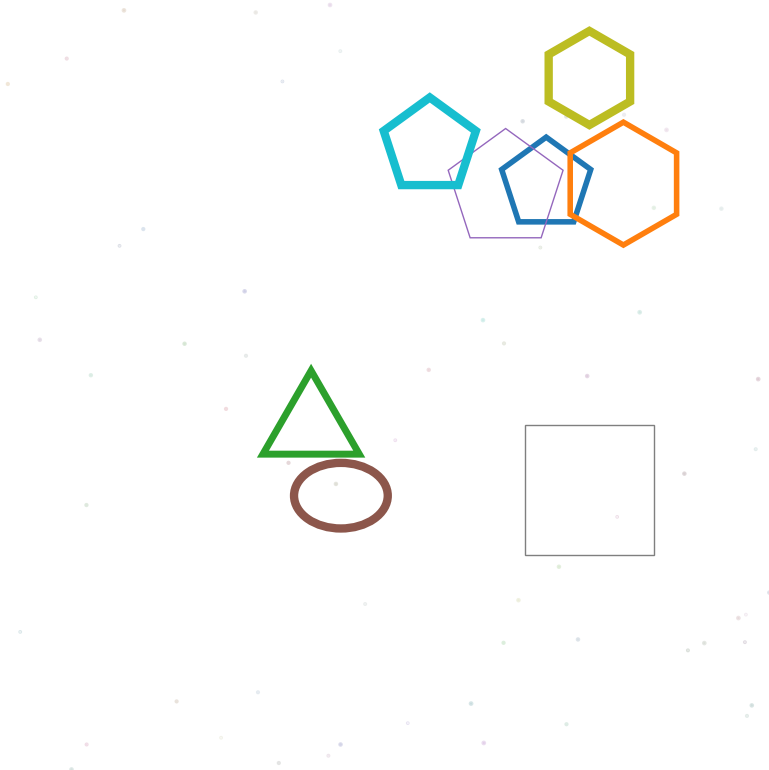[{"shape": "pentagon", "thickness": 2, "radius": 0.3, "center": [0.709, 0.761]}, {"shape": "hexagon", "thickness": 2, "radius": 0.4, "center": [0.81, 0.762]}, {"shape": "triangle", "thickness": 2.5, "radius": 0.36, "center": [0.404, 0.446]}, {"shape": "pentagon", "thickness": 0.5, "radius": 0.39, "center": [0.657, 0.755]}, {"shape": "oval", "thickness": 3, "radius": 0.3, "center": [0.443, 0.356]}, {"shape": "square", "thickness": 0.5, "radius": 0.42, "center": [0.766, 0.364]}, {"shape": "hexagon", "thickness": 3, "radius": 0.31, "center": [0.765, 0.899]}, {"shape": "pentagon", "thickness": 3, "radius": 0.31, "center": [0.558, 0.811]}]